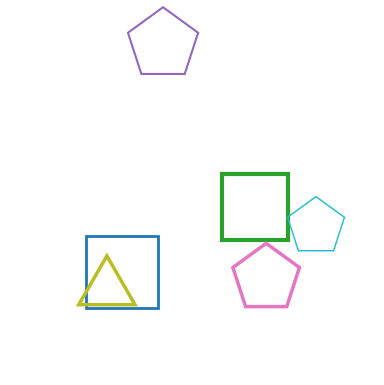[{"shape": "square", "thickness": 2, "radius": 0.47, "center": [0.317, 0.294]}, {"shape": "square", "thickness": 3, "radius": 0.43, "center": [0.662, 0.462]}, {"shape": "pentagon", "thickness": 1.5, "radius": 0.48, "center": [0.423, 0.885]}, {"shape": "pentagon", "thickness": 2.5, "radius": 0.45, "center": [0.691, 0.277]}, {"shape": "triangle", "thickness": 2.5, "radius": 0.42, "center": [0.278, 0.251]}, {"shape": "pentagon", "thickness": 1, "radius": 0.39, "center": [0.821, 0.412]}]